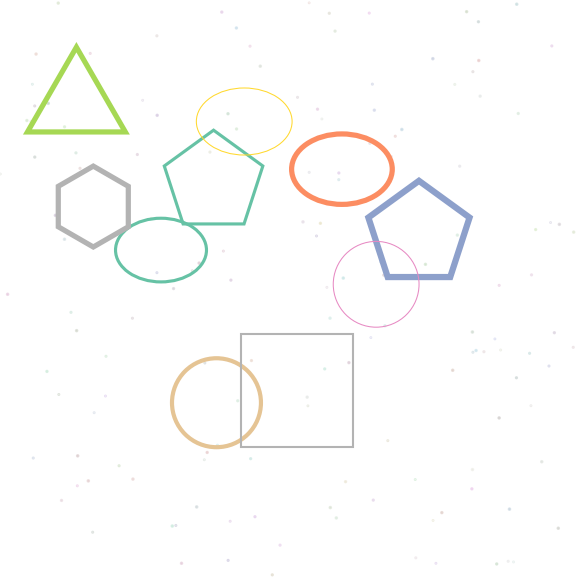[{"shape": "pentagon", "thickness": 1.5, "radius": 0.45, "center": [0.37, 0.684]}, {"shape": "oval", "thickness": 1.5, "radius": 0.39, "center": [0.279, 0.566]}, {"shape": "oval", "thickness": 2.5, "radius": 0.44, "center": [0.592, 0.706]}, {"shape": "pentagon", "thickness": 3, "radius": 0.46, "center": [0.725, 0.594]}, {"shape": "circle", "thickness": 0.5, "radius": 0.37, "center": [0.651, 0.507]}, {"shape": "triangle", "thickness": 2.5, "radius": 0.49, "center": [0.132, 0.82]}, {"shape": "oval", "thickness": 0.5, "radius": 0.41, "center": [0.423, 0.789]}, {"shape": "circle", "thickness": 2, "radius": 0.39, "center": [0.375, 0.302]}, {"shape": "hexagon", "thickness": 2.5, "radius": 0.35, "center": [0.162, 0.641]}, {"shape": "square", "thickness": 1, "radius": 0.49, "center": [0.515, 0.323]}]